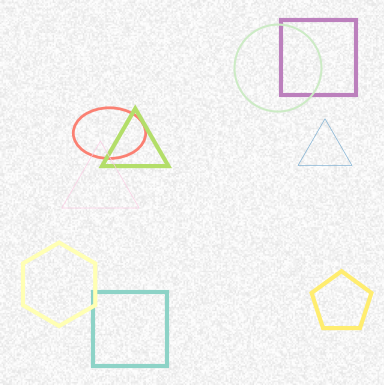[{"shape": "square", "thickness": 3, "radius": 0.48, "center": [0.338, 0.146]}, {"shape": "hexagon", "thickness": 3, "radius": 0.54, "center": [0.154, 0.262]}, {"shape": "oval", "thickness": 2, "radius": 0.47, "center": [0.284, 0.654]}, {"shape": "triangle", "thickness": 0.5, "radius": 0.4, "center": [0.844, 0.611]}, {"shape": "triangle", "thickness": 3, "radius": 0.5, "center": [0.351, 0.618]}, {"shape": "triangle", "thickness": 0.5, "radius": 0.58, "center": [0.261, 0.518]}, {"shape": "square", "thickness": 3, "radius": 0.49, "center": [0.828, 0.851]}, {"shape": "circle", "thickness": 1.5, "radius": 0.56, "center": [0.722, 0.823]}, {"shape": "pentagon", "thickness": 3, "radius": 0.41, "center": [0.887, 0.214]}]